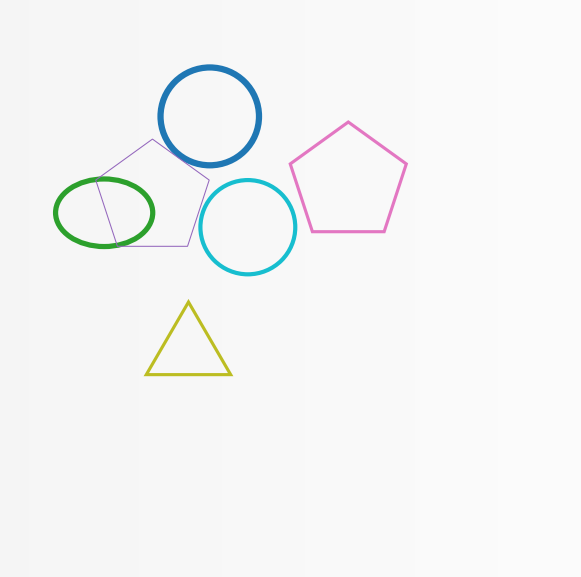[{"shape": "circle", "thickness": 3, "radius": 0.42, "center": [0.361, 0.798]}, {"shape": "oval", "thickness": 2.5, "radius": 0.42, "center": [0.179, 0.631]}, {"shape": "pentagon", "thickness": 0.5, "radius": 0.51, "center": [0.262, 0.656]}, {"shape": "pentagon", "thickness": 1.5, "radius": 0.52, "center": [0.599, 0.683]}, {"shape": "triangle", "thickness": 1.5, "radius": 0.42, "center": [0.324, 0.392]}, {"shape": "circle", "thickness": 2, "radius": 0.41, "center": [0.426, 0.606]}]